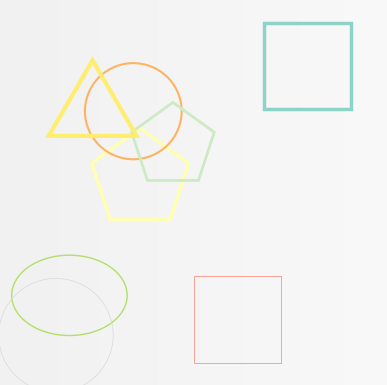[{"shape": "square", "thickness": 2.5, "radius": 0.56, "center": [0.793, 0.829]}, {"shape": "pentagon", "thickness": 2.5, "radius": 0.66, "center": [0.362, 0.535]}, {"shape": "square", "thickness": 0.5, "radius": 0.56, "center": [0.612, 0.17]}, {"shape": "circle", "thickness": 1.5, "radius": 0.62, "center": [0.344, 0.711]}, {"shape": "oval", "thickness": 1, "radius": 0.75, "center": [0.179, 0.233]}, {"shape": "circle", "thickness": 0.5, "radius": 0.74, "center": [0.144, 0.129]}, {"shape": "pentagon", "thickness": 2, "radius": 0.56, "center": [0.446, 0.622]}, {"shape": "triangle", "thickness": 3, "radius": 0.65, "center": [0.239, 0.712]}]